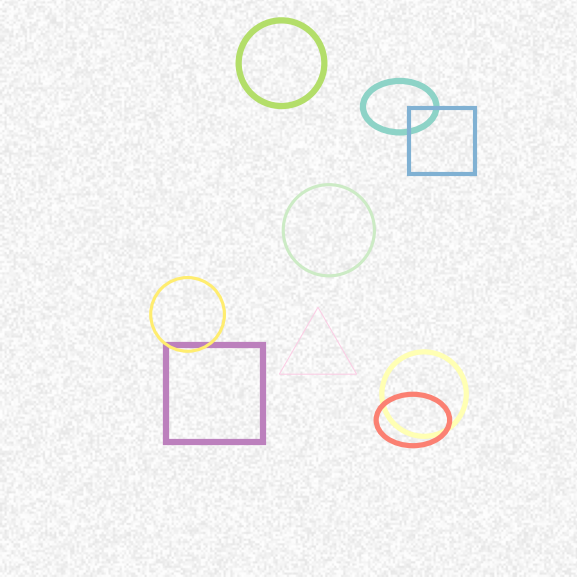[{"shape": "oval", "thickness": 3, "radius": 0.32, "center": [0.692, 0.814]}, {"shape": "circle", "thickness": 2.5, "radius": 0.37, "center": [0.734, 0.317]}, {"shape": "oval", "thickness": 2.5, "radius": 0.32, "center": [0.715, 0.272]}, {"shape": "square", "thickness": 2, "radius": 0.29, "center": [0.765, 0.755]}, {"shape": "circle", "thickness": 3, "radius": 0.37, "center": [0.487, 0.89]}, {"shape": "triangle", "thickness": 0.5, "radius": 0.39, "center": [0.551, 0.39]}, {"shape": "square", "thickness": 3, "radius": 0.42, "center": [0.371, 0.318]}, {"shape": "circle", "thickness": 1.5, "radius": 0.39, "center": [0.569, 0.6]}, {"shape": "circle", "thickness": 1.5, "radius": 0.32, "center": [0.325, 0.455]}]